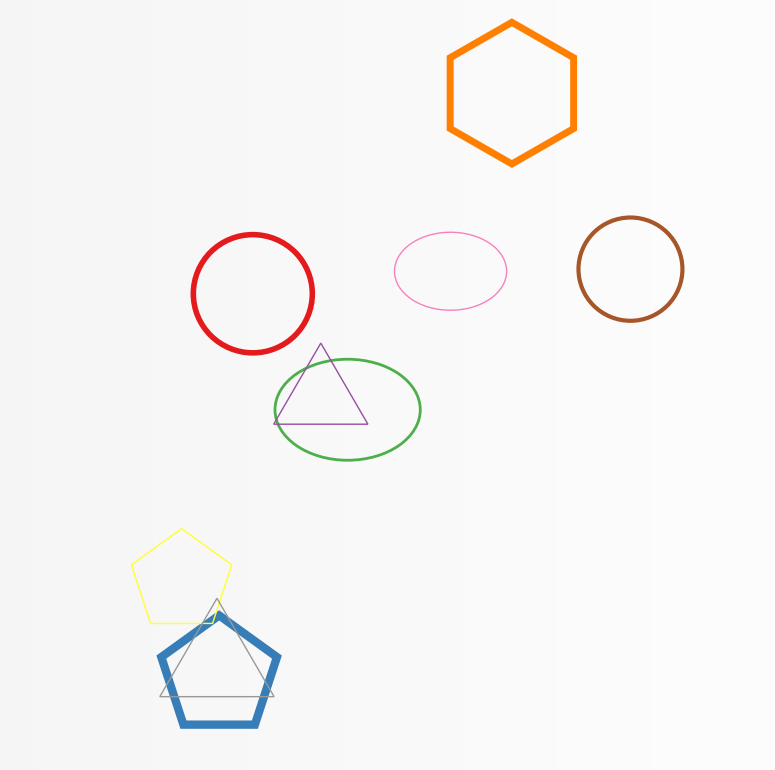[{"shape": "circle", "thickness": 2, "radius": 0.38, "center": [0.326, 0.619]}, {"shape": "pentagon", "thickness": 3, "radius": 0.39, "center": [0.283, 0.122]}, {"shape": "oval", "thickness": 1, "radius": 0.47, "center": [0.449, 0.468]}, {"shape": "triangle", "thickness": 0.5, "radius": 0.35, "center": [0.414, 0.484]}, {"shape": "hexagon", "thickness": 2.5, "radius": 0.46, "center": [0.661, 0.879]}, {"shape": "pentagon", "thickness": 0.5, "radius": 0.34, "center": [0.234, 0.245]}, {"shape": "circle", "thickness": 1.5, "radius": 0.34, "center": [0.813, 0.65]}, {"shape": "oval", "thickness": 0.5, "radius": 0.36, "center": [0.581, 0.648]}, {"shape": "triangle", "thickness": 0.5, "radius": 0.43, "center": [0.28, 0.138]}]